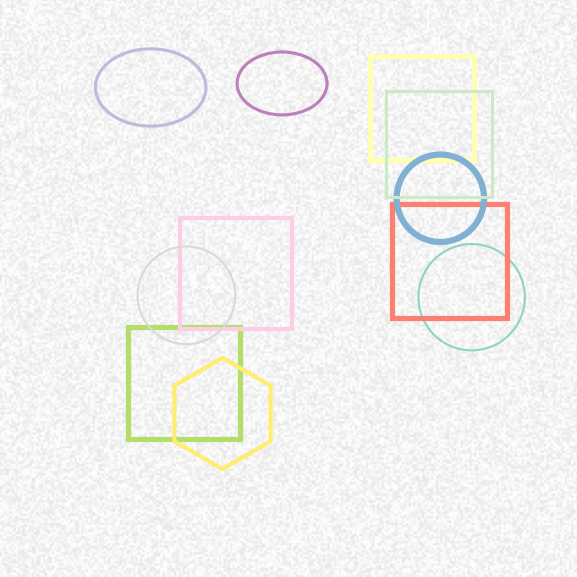[{"shape": "circle", "thickness": 1, "radius": 0.46, "center": [0.817, 0.484]}, {"shape": "square", "thickness": 2.5, "radius": 0.45, "center": [0.731, 0.813]}, {"shape": "oval", "thickness": 1.5, "radius": 0.48, "center": [0.261, 0.848]}, {"shape": "square", "thickness": 2.5, "radius": 0.5, "center": [0.778, 0.547]}, {"shape": "circle", "thickness": 3, "radius": 0.38, "center": [0.763, 0.656]}, {"shape": "square", "thickness": 2.5, "radius": 0.49, "center": [0.319, 0.336]}, {"shape": "square", "thickness": 2, "radius": 0.48, "center": [0.409, 0.526]}, {"shape": "circle", "thickness": 1, "radius": 0.42, "center": [0.323, 0.488]}, {"shape": "oval", "thickness": 1.5, "radius": 0.39, "center": [0.488, 0.855]}, {"shape": "square", "thickness": 1.5, "radius": 0.46, "center": [0.76, 0.749]}, {"shape": "hexagon", "thickness": 2, "radius": 0.48, "center": [0.385, 0.283]}]